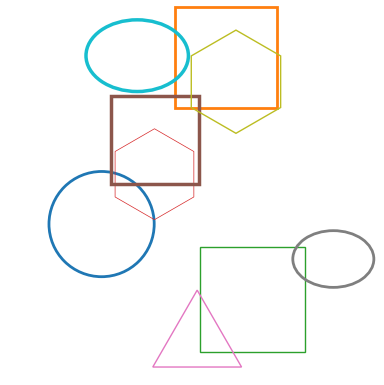[{"shape": "circle", "thickness": 2, "radius": 0.68, "center": [0.264, 0.418]}, {"shape": "square", "thickness": 2, "radius": 0.66, "center": [0.587, 0.85]}, {"shape": "square", "thickness": 1, "radius": 0.68, "center": [0.655, 0.223]}, {"shape": "hexagon", "thickness": 0.5, "radius": 0.59, "center": [0.401, 0.547]}, {"shape": "square", "thickness": 2.5, "radius": 0.57, "center": [0.402, 0.636]}, {"shape": "triangle", "thickness": 1, "radius": 0.67, "center": [0.512, 0.113]}, {"shape": "oval", "thickness": 2, "radius": 0.53, "center": [0.866, 0.327]}, {"shape": "hexagon", "thickness": 1, "radius": 0.67, "center": [0.613, 0.788]}, {"shape": "oval", "thickness": 2.5, "radius": 0.67, "center": [0.356, 0.855]}]